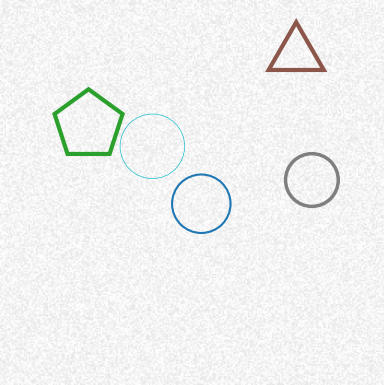[{"shape": "circle", "thickness": 1.5, "radius": 0.38, "center": [0.523, 0.471]}, {"shape": "pentagon", "thickness": 3, "radius": 0.46, "center": [0.23, 0.675]}, {"shape": "triangle", "thickness": 3, "radius": 0.41, "center": [0.769, 0.86]}, {"shape": "circle", "thickness": 2.5, "radius": 0.34, "center": [0.81, 0.532]}, {"shape": "circle", "thickness": 0.5, "radius": 0.42, "center": [0.396, 0.62]}]